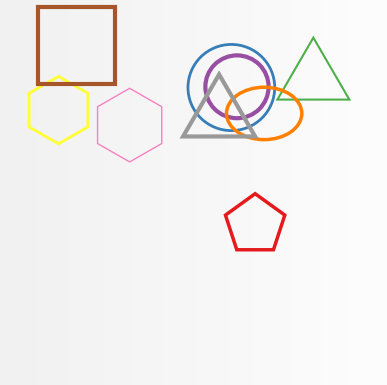[{"shape": "pentagon", "thickness": 2.5, "radius": 0.4, "center": [0.658, 0.416]}, {"shape": "circle", "thickness": 2, "radius": 0.56, "center": [0.597, 0.773]}, {"shape": "triangle", "thickness": 1.5, "radius": 0.54, "center": [0.809, 0.795]}, {"shape": "circle", "thickness": 3, "radius": 0.41, "center": [0.612, 0.775]}, {"shape": "oval", "thickness": 2.5, "radius": 0.49, "center": [0.682, 0.705]}, {"shape": "hexagon", "thickness": 2, "radius": 0.44, "center": [0.151, 0.714]}, {"shape": "square", "thickness": 3, "radius": 0.5, "center": [0.197, 0.882]}, {"shape": "hexagon", "thickness": 1, "radius": 0.48, "center": [0.335, 0.675]}, {"shape": "triangle", "thickness": 3, "radius": 0.54, "center": [0.565, 0.699]}]